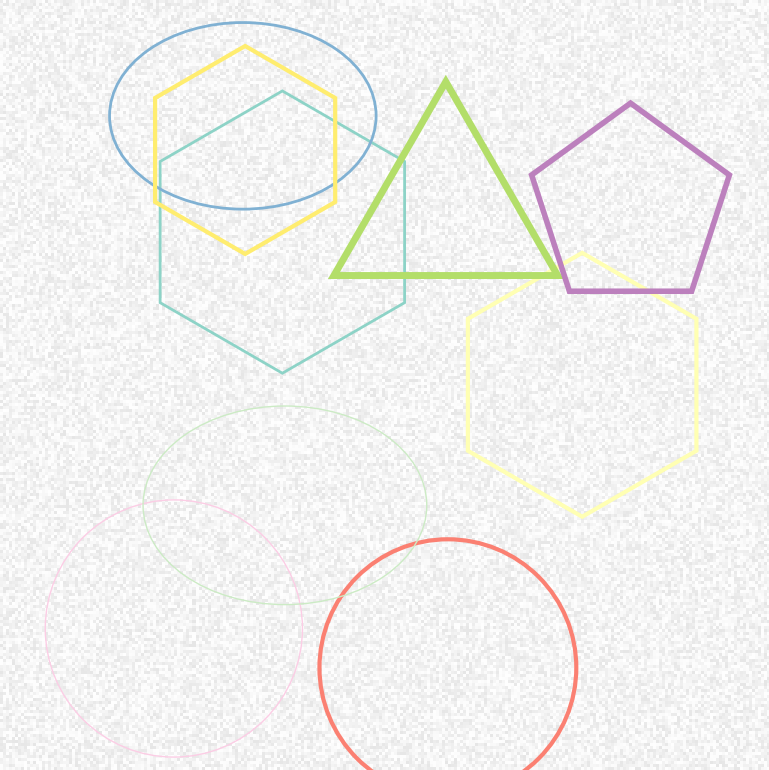[{"shape": "hexagon", "thickness": 1, "radius": 0.92, "center": [0.367, 0.699]}, {"shape": "hexagon", "thickness": 1.5, "radius": 0.86, "center": [0.756, 0.5]}, {"shape": "circle", "thickness": 1.5, "radius": 0.83, "center": [0.582, 0.133]}, {"shape": "oval", "thickness": 1, "radius": 0.87, "center": [0.315, 0.85]}, {"shape": "triangle", "thickness": 2.5, "radius": 0.84, "center": [0.579, 0.726]}, {"shape": "circle", "thickness": 0.5, "radius": 0.84, "center": [0.226, 0.184]}, {"shape": "pentagon", "thickness": 2, "radius": 0.68, "center": [0.819, 0.731]}, {"shape": "oval", "thickness": 0.5, "radius": 0.92, "center": [0.37, 0.344]}, {"shape": "hexagon", "thickness": 1.5, "radius": 0.68, "center": [0.318, 0.805]}]